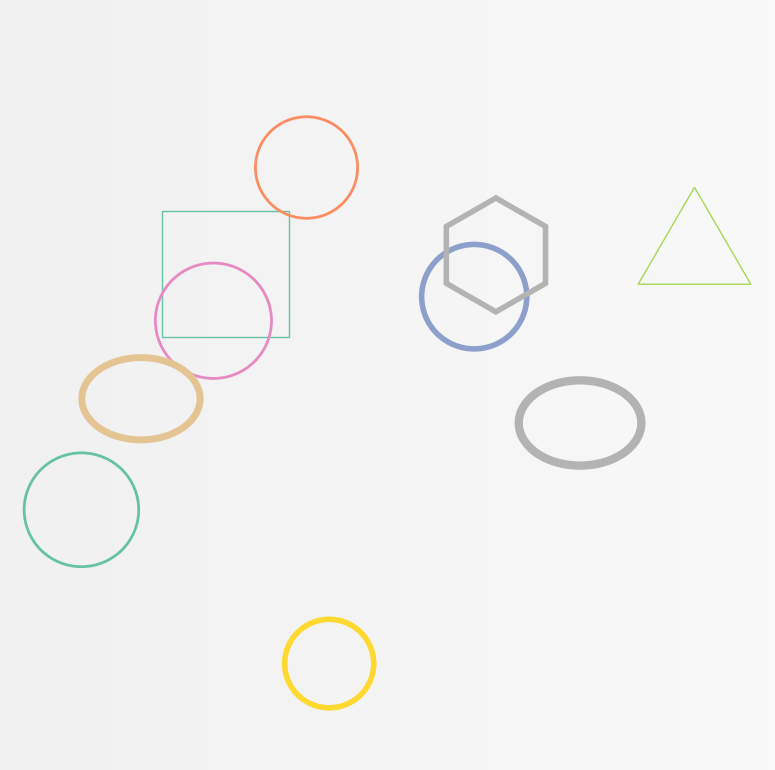[{"shape": "square", "thickness": 0.5, "radius": 0.41, "center": [0.291, 0.645]}, {"shape": "circle", "thickness": 1, "radius": 0.37, "center": [0.105, 0.338]}, {"shape": "circle", "thickness": 1, "radius": 0.33, "center": [0.395, 0.782]}, {"shape": "circle", "thickness": 2, "radius": 0.34, "center": [0.612, 0.615]}, {"shape": "circle", "thickness": 1, "radius": 0.37, "center": [0.275, 0.583]}, {"shape": "triangle", "thickness": 0.5, "radius": 0.42, "center": [0.896, 0.673]}, {"shape": "circle", "thickness": 2, "radius": 0.29, "center": [0.425, 0.138]}, {"shape": "oval", "thickness": 2.5, "radius": 0.38, "center": [0.182, 0.482]}, {"shape": "oval", "thickness": 3, "radius": 0.4, "center": [0.748, 0.451]}, {"shape": "hexagon", "thickness": 2, "radius": 0.37, "center": [0.64, 0.669]}]